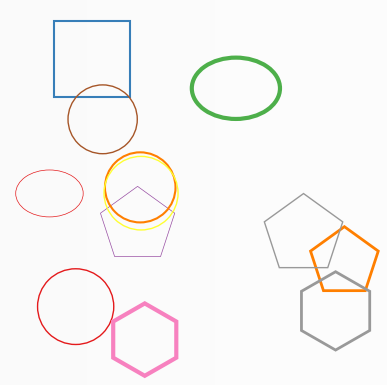[{"shape": "oval", "thickness": 0.5, "radius": 0.44, "center": [0.128, 0.498]}, {"shape": "circle", "thickness": 1, "radius": 0.49, "center": [0.195, 0.204]}, {"shape": "square", "thickness": 1.5, "radius": 0.49, "center": [0.236, 0.847]}, {"shape": "oval", "thickness": 3, "radius": 0.57, "center": [0.609, 0.771]}, {"shape": "pentagon", "thickness": 0.5, "radius": 0.5, "center": [0.355, 0.415]}, {"shape": "circle", "thickness": 1.5, "radius": 0.46, "center": [0.362, 0.513]}, {"shape": "pentagon", "thickness": 2, "radius": 0.46, "center": [0.889, 0.319]}, {"shape": "circle", "thickness": 1, "radius": 0.48, "center": [0.364, 0.498]}, {"shape": "circle", "thickness": 1, "radius": 0.45, "center": [0.265, 0.69]}, {"shape": "hexagon", "thickness": 3, "radius": 0.47, "center": [0.374, 0.118]}, {"shape": "hexagon", "thickness": 2, "radius": 0.51, "center": [0.866, 0.192]}, {"shape": "pentagon", "thickness": 1, "radius": 0.53, "center": [0.783, 0.391]}]